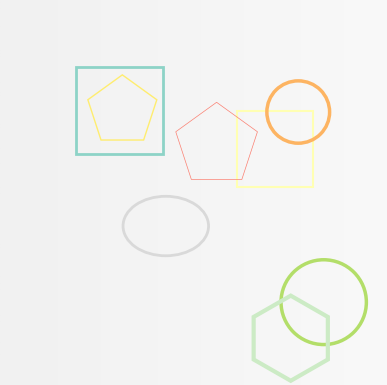[{"shape": "square", "thickness": 2, "radius": 0.56, "center": [0.309, 0.713]}, {"shape": "square", "thickness": 1.5, "radius": 0.5, "center": [0.71, 0.613]}, {"shape": "pentagon", "thickness": 0.5, "radius": 0.55, "center": [0.559, 0.623]}, {"shape": "circle", "thickness": 2.5, "radius": 0.4, "center": [0.77, 0.709]}, {"shape": "circle", "thickness": 2.5, "radius": 0.55, "center": [0.835, 0.215]}, {"shape": "oval", "thickness": 2, "radius": 0.55, "center": [0.428, 0.413]}, {"shape": "hexagon", "thickness": 3, "radius": 0.55, "center": [0.75, 0.122]}, {"shape": "pentagon", "thickness": 1, "radius": 0.47, "center": [0.316, 0.712]}]